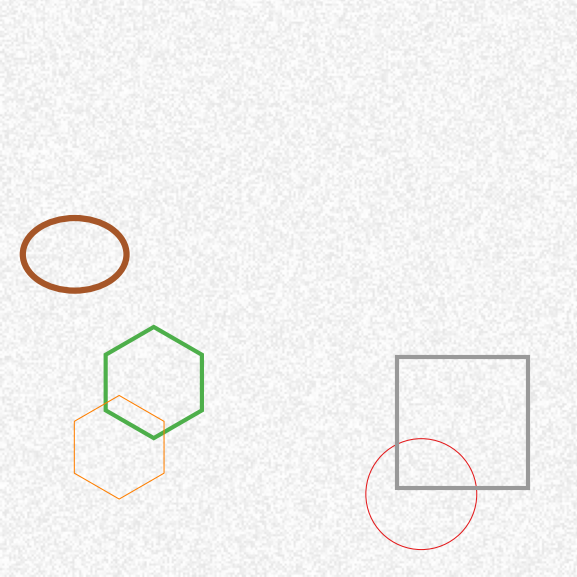[{"shape": "circle", "thickness": 0.5, "radius": 0.48, "center": [0.73, 0.143]}, {"shape": "hexagon", "thickness": 2, "radius": 0.48, "center": [0.266, 0.337]}, {"shape": "hexagon", "thickness": 0.5, "radius": 0.45, "center": [0.206, 0.225]}, {"shape": "oval", "thickness": 3, "radius": 0.45, "center": [0.129, 0.559]}, {"shape": "square", "thickness": 2, "radius": 0.57, "center": [0.801, 0.268]}]